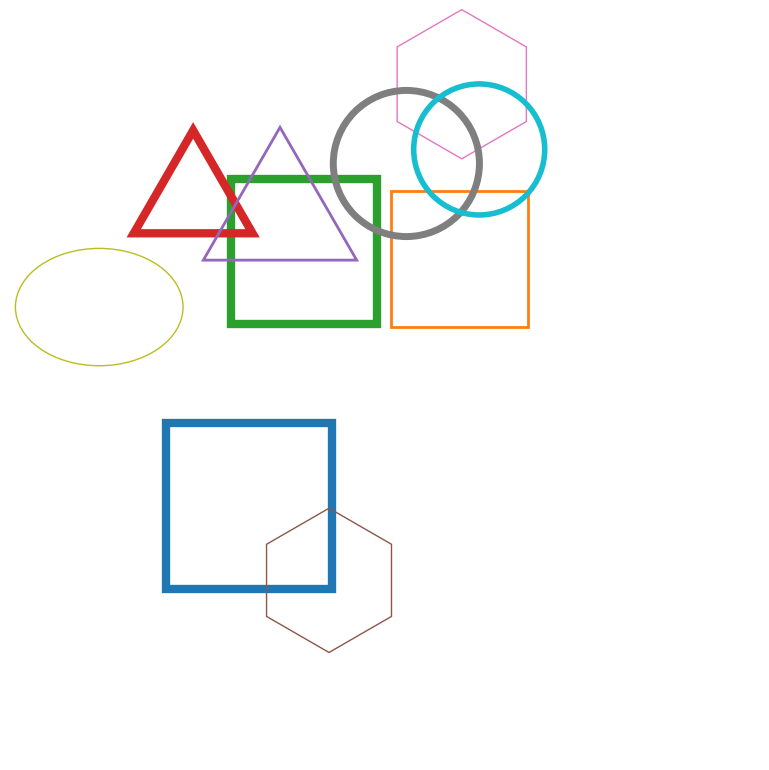[{"shape": "square", "thickness": 3, "radius": 0.54, "center": [0.323, 0.343]}, {"shape": "square", "thickness": 1, "radius": 0.44, "center": [0.597, 0.664]}, {"shape": "square", "thickness": 3, "radius": 0.47, "center": [0.395, 0.673]}, {"shape": "triangle", "thickness": 3, "radius": 0.45, "center": [0.251, 0.742]}, {"shape": "triangle", "thickness": 1, "radius": 0.57, "center": [0.364, 0.72]}, {"shape": "hexagon", "thickness": 0.5, "radius": 0.47, "center": [0.427, 0.246]}, {"shape": "hexagon", "thickness": 0.5, "radius": 0.48, "center": [0.6, 0.891]}, {"shape": "circle", "thickness": 2.5, "radius": 0.47, "center": [0.528, 0.788]}, {"shape": "oval", "thickness": 0.5, "radius": 0.54, "center": [0.129, 0.601]}, {"shape": "circle", "thickness": 2, "radius": 0.43, "center": [0.622, 0.806]}]